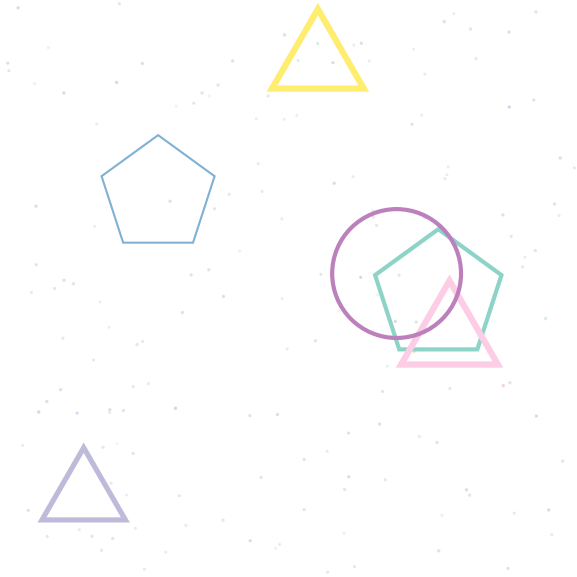[{"shape": "pentagon", "thickness": 2, "radius": 0.58, "center": [0.759, 0.487]}, {"shape": "triangle", "thickness": 2.5, "radius": 0.42, "center": [0.145, 0.141]}, {"shape": "pentagon", "thickness": 1, "radius": 0.51, "center": [0.274, 0.662]}, {"shape": "triangle", "thickness": 3, "radius": 0.48, "center": [0.778, 0.416]}, {"shape": "circle", "thickness": 2, "radius": 0.56, "center": [0.687, 0.525]}, {"shape": "triangle", "thickness": 3, "radius": 0.46, "center": [0.55, 0.892]}]